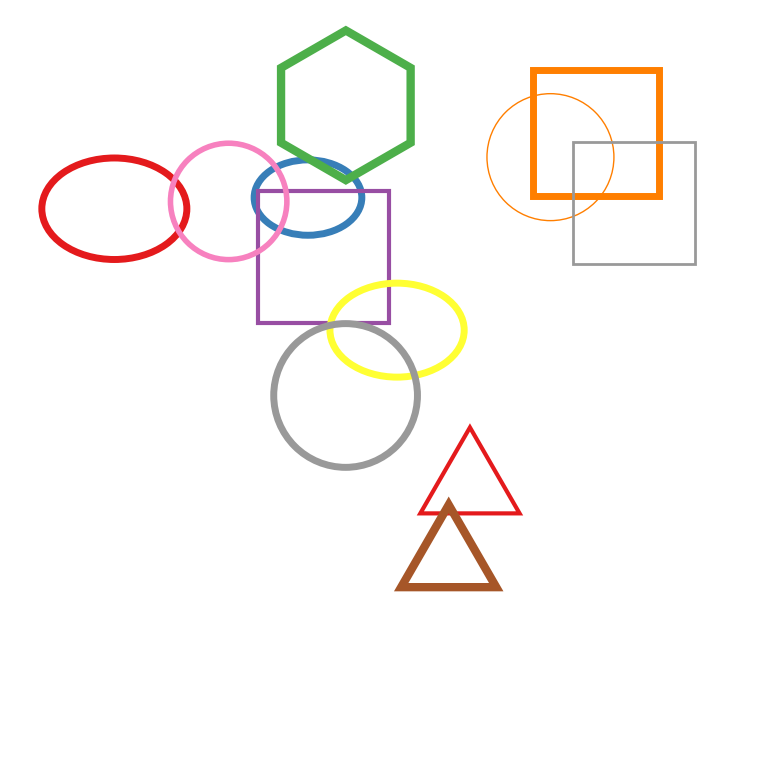[{"shape": "triangle", "thickness": 1.5, "radius": 0.37, "center": [0.61, 0.37]}, {"shape": "oval", "thickness": 2.5, "radius": 0.47, "center": [0.148, 0.729]}, {"shape": "oval", "thickness": 2.5, "radius": 0.35, "center": [0.4, 0.743]}, {"shape": "hexagon", "thickness": 3, "radius": 0.49, "center": [0.449, 0.863]}, {"shape": "square", "thickness": 1.5, "radius": 0.43, "center": [0.42, 0.666]}, {"shape": "square", "thickness": 2.5, "radius": 0.41, "center": [0.774, 0.827]}, {"shape": "circle", "thickness": 0.5, "radius": 0.41, "center": [0.715, 0.796]}, {"shape": "oval", "thickness": 2.5, "radius": 0.44, "center": [0.516, 0.571]}, {"shape": "triangle", "thickness": 3, "radius": 0.36, "center": [0.583, 0.273]}, {"shape": "circle", "thickness": 2, "radius": 0.38, "center": [0.297, 0.738]}, {"shape": "square", "thickness": 1, "radius": 0.4, "center": [0.823, 0.736]}, {"shape": "circle", "thickness": 2.5, "radius": 0.47, "center": [0.449, 0.486]}]